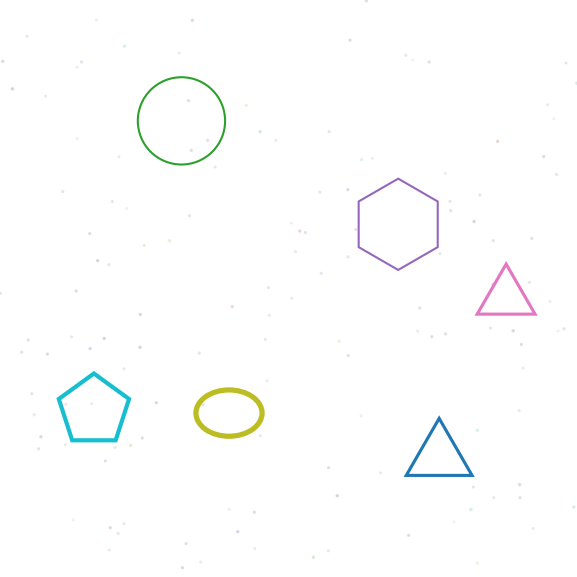[{"shape": "triangle", "thickness": 1.5, "radius": 0.33, "center": [0.76, 0.209]}, {"shape": "circle", "thickness": 1, "radius": 0.38, "center": [0.314, 0.79]}, {"shape": "hexagon", "thickness": 1, "radius": 0.4, "center": [0.69, 0.611]}, {"shape": "triangle", "thickness": 1.5, "radius": 0.29, "center": [0.876, 0.484]}, {"shape": "oval", "thickness": 2.5, "radius": 0.29, "center": [0.397, 0.284]}, {"shape": "pentagon", "thickness": 2, "radius": 0.32, "center": [0.163, 0.288]}]